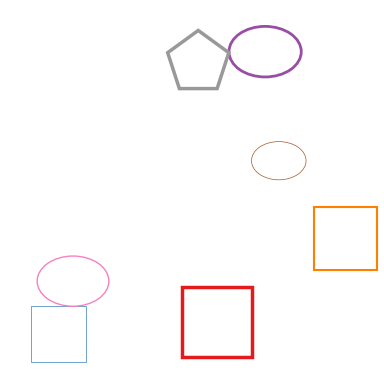[{"shape": "square", "thickness": 2.5, "radius": 0.45, "center": [0.565, 0.164]}, {"shape": "square", "thickness": 0.5, "radius": 0.36, "center": [0.152, 0.132]}, {"shape": "oval", "thickness": 2, "radius": 0.47, "center": [0.689, 0.866]}, {"shape": "square", "thickness": 1.5, "radius": 0.41, "center": [0.897, 0.379]}, {"shape": "oval", "thickness": 0.5, "radius": 0.35, "center": [0.724, 0.583]}, {"shape": "oval", "thickness": 1, "radius": 0.47, "center": [0.19, 0.27]}, {"shape": "pentagon", "thickness": 2.5, "radius": 0.42, "center": [0.515, 0.837]}]